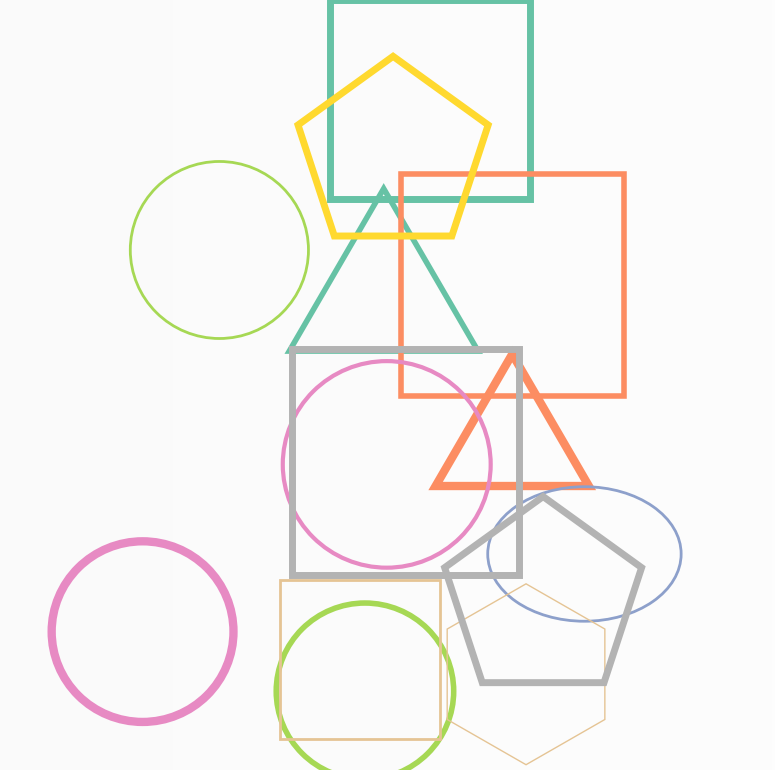[{"shape": "square", "thickness": 2.5, "radius": 0.65, "center": [0.555, 0.871]}, {"shape": "triangle", "thickness": 2, "radius": 0.7, "center": [0.495, 0.614]}, {"shape": "triangle", "thickness": 3, "radius": 0.57, "center": [0.661, 0.426]}, {"shape": "square", "thickness": 2, "radius": 0.72, "center": [0.661, 0.63]}, {"shape": "oval", "thickness": 1, "radius": 0.62, "center": [0.754, 0.281]}, {"shape": "circle", "thickness": 3, "radius": 0.59, "center": [0.184, 0.18]}, {"shape": "circle", "thickness": 1.5, "radius": 0.67, "center": [0.499, 0.397]}, {"shape": "circle", "thickness": 1, "radius": 0.57, "center": [0.283, 0.675]}, {"shape": "circle", "thickness": 2, "radius": 0.57, "center": [0.471, 0.102]}, {"shape": "pentagon", "thickness": 2.5, "radius": 0.64, "center": [0.507, 0.798]}, {"shape": "hexagon", "thickness": 0.5, "radius": 0.59, "center": [0.679, 0.124]}, {"shape": "square", "thickness": 1, "radius": 0.52, "center": [0.465, 0.143]}, {"shape": "pentagon", "thickness": 2.5, "radius": 0.67, "center": [0.701, 0.222]}, {"shape": "square", "thickness": 2.5, "radius": 0.73, "center": [0.523, 0.4]}]